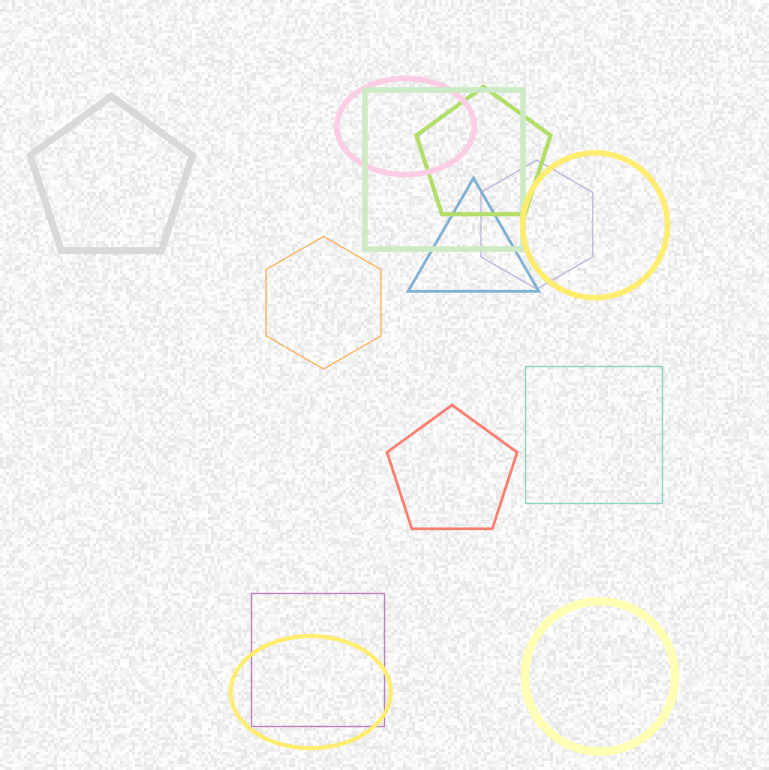[{"shape": "square", "thickness": 0.5, "radius": 0.44, "center": [0.771, 0.435]}, {"shape": "circle", "thickness": 3, "radius": 0.49, "center": [0.779, 0.122]}, {"shape": "hexagon", "thickness": 0.5, "radius": 0.42, "center": [0.697, 0.708]}, {"shape": "pentagon", "thickness": 1, "radius": 0.44, "center": [0.587, 0.385]}, {"shape": "triangle", "thickness": 1, "radius": 0.49, "center": [0.615, 0.671]}, {"shape": "hexagon", "thickness": 0.5, "radius": 0.43, "center": [0.42, 0.607]}, {"shape": "pentagon", "thickness": 1.5, "radius": 0.46, "center": [0.628, 0.796]}, {"shape": "oval", "thickness": 2, "radius": 0.45, "center": [0.527, 0.836]}, {"shape": "pentagon", "thickness": 2.5, "radius": 0.55, "center": [0.145, 0.764]}, {"shape": "square", "thickness": 0.5, "radius": 0.43, "center": [0.413, 0.144]}, {"shape": "square", "thickness": 2, "radius": 0.51, "center": [0.577, 0.78]}, {"shape": "oval", "thickness": 1.5, "radius": 0.52, "center": [0.404, 0.101]}, {"shape": "circle", "thickness": 2, "radius": 0.47, "center": [0.773, 0.707]}]